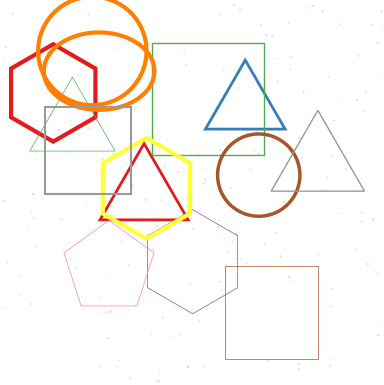[{"shape": "triangle", "thickness": 2, "radius": 0.66, "center": [0.374, 0.495]}, {"shape": "hexagon", "thickness": 3, "radius": 0.63, "center": [0.138, 0.759]}, {"shape": "triangle", "thickness": 2, "radius": 0.6, "center": [0.637, 0.724]}, {"shape": "triangle", "thickness": 0.5, "radius": 0.64, "center": [0.188, 0.672]}, {"shape": "square", "thickness": 1, "radius": 0.72, "center": [0.54, 0.742]}, {"shape": "hexagon", "thickness": 0.5, "radius": 0.68, "center": [0.5, 0.32]}, {"shape": "oval", "thickness": 3, "radius": 0.72, "center": [0.257, 0.815]}, {"shape": "circle", "thickness": 3, "radius": 0.7, "center": [0.24, 0.868]}, {"shape": "hexagon", "thickness": 3, "radius": 0.65, "center": [0.38, 0.511]}, {"shape": "circle", "thickness": 2.5, "radius": 0.53, "center": [0.672, 0.545]}, {"shape": "square", "thickness": 0.5, "radius": 0.6, "center": [0.706, 0.189]}, {"shape": "pentagon", "thickness": 0.5, "radius": 0.62, "center": [0.283, 0.305]}, {"shape": "triangle", "thickness": 1, "radius": 0.7, "center": [0.826, 0.574]}, {"shape": "square", "thickness": 1.5, "radius": 0.56, "center": [0.229, 0.608]}]